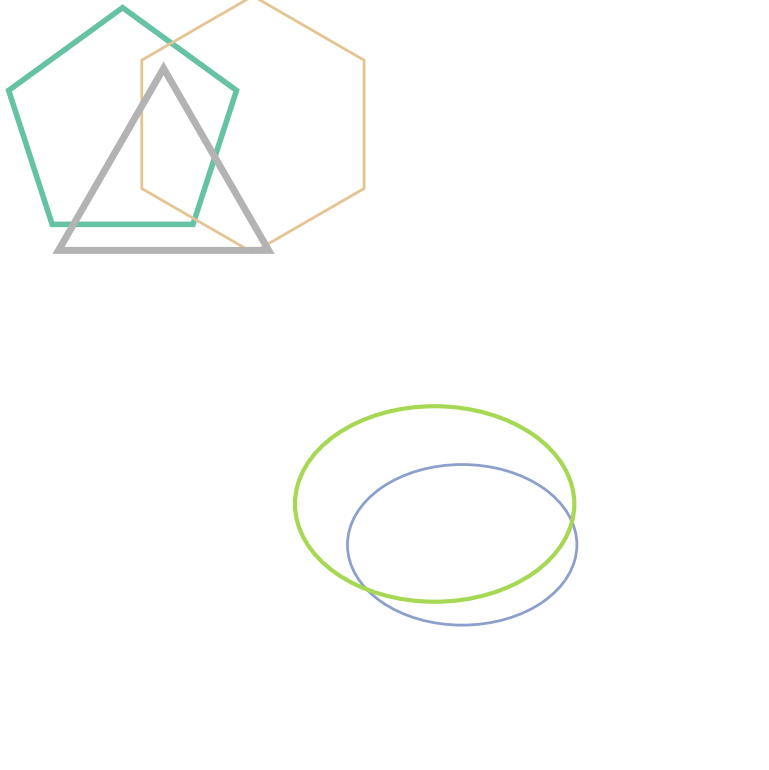[{"shape": "pentagon", "thickness": 2, "radius": 0.78, "center": [0.159, 0.834]}, {"shape": "oval", "thickness": 1, "radius": 0.74, "center": [0.6, 0.292]}, {"shape": "oval", "thickness": 1.5, "radius": 0.91, "center": [0.564, 0.345]}, {"shape": "hexagon", "thickness": 1, "radius": 0.83, "center": [0.328, 0.839]}, {"shape": "triangle", "thickness": 2.5, "radius": 0.79, "center": [0.212, 0.754]}]